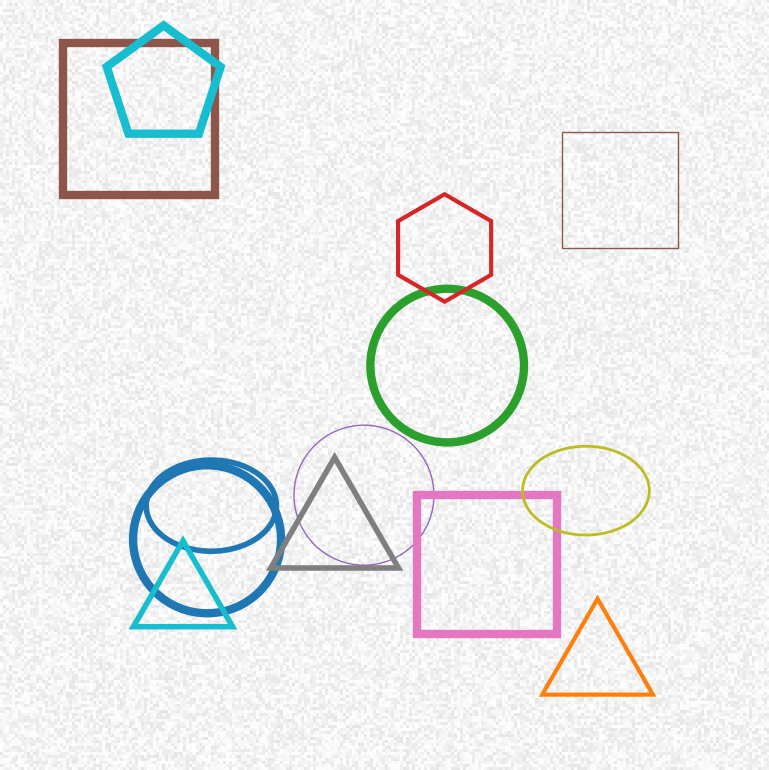[{"shape": "circle", "thickness": 3, "radius": 0.48, "center": [0.269, 0.3]}, {"shape": "oval", "thickness": 2, "radius": 0.42, "center": [0.274, 0.343]}, {"shape": "triangle", "thickness": 1.5, "radius": 0.41, "center": [0.776, 0.139]}, {"shape": "circle", "thickness": 3, "radius": 0.5, "center": [0.581, 0.525]}, {"shape": "hexagon", "thickness": 1.5, "radius": 0.35, "center": [0.577, 0.678]}, {"shape": "circle", "thickness": 0.5, "radius": 0.45, "center": [0.473, 0.357]}, {"shape": "square", "thickness": 3, "radius": 0.49, "center": [0.18, 0.845]}, {"shape": "square", "thickness": 0.5, "radius": 0.38, "center": [0.805, 0.753]}, {"shape": "square", "thickness": 3, "radius": 0.45, "center": [0.632, 0.267]}, {"shape": "triangle", "thickness": 2, "radius": 0.48, "center": [0.435, 0.31]}, {"shape": "oval", "thickness": 1, "radius": 0.41, "center": [0.761, 0.363]}, {"shape": "triangle", "thickness": 2, "radius": 0.37, "center": [0.238, 0.223]}, {"shape": "pentagon", "thickness": 3, "radius": 0.39, "center": [0.213, 0.889]}]